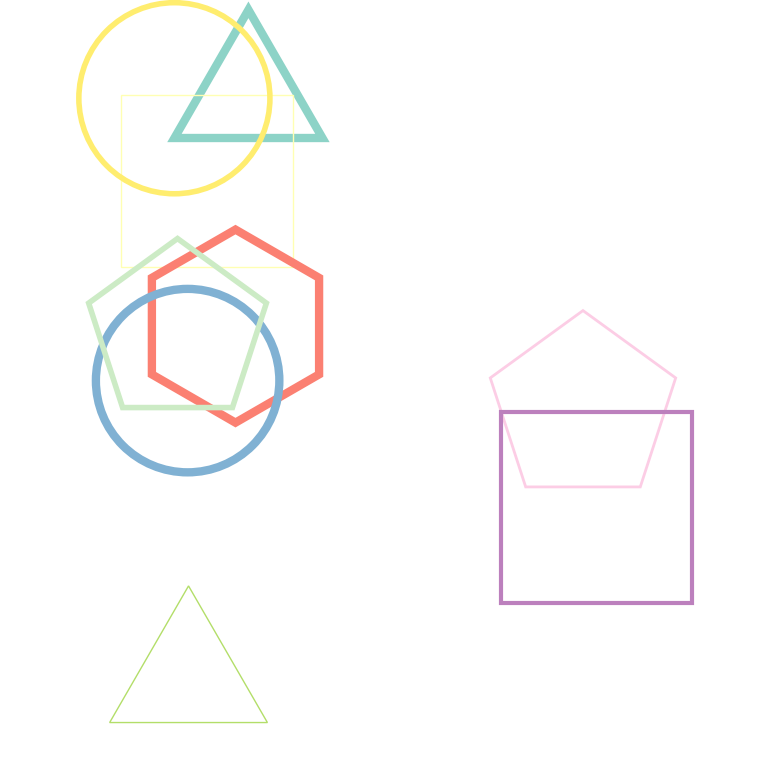[{"shape": "triangle", "thickness": 3, "radius": 0.55, "center": [0.323, 0.876]}, {"shape": "square", "thickness": 0.5, "radius": 0.56, "center": [0.268, 0.765]}, {"shape": "hexagon", "thickness": 3, "radius": 0.63, "center": [0.306, 0.576]}, {"shape": "circle", "thickness": 3, "radius": 0.6, "center": [0.244, 0.506]}, {"shape": "triangle", "thickness": 0.5, "radius": 0.59, "center": [0.245, 0.121]}, {"shape": "pentagon", "thickness": 1, "radius": 0.63, "center": [0.757, 0.47]}, {"shape": "square", "thickness": 1.5, "radius": 0.62, "center": [0.774, 0.341]}, {"shape": "pentagon", "thickness": 2, "radius": 0.61, "center": [0.231, 0.569]}, {"shape": "circle", "thickness": 2, "radius": 0.62, "center": [0.226, 0.872]}]